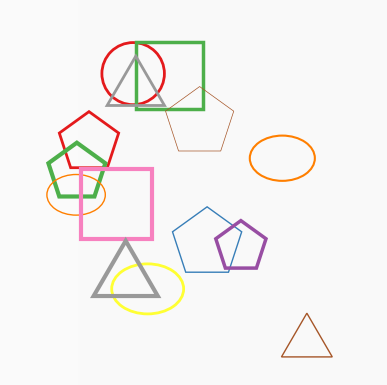[{"shape": "circle", "thickness": 2, "radius": 0.4, "center": [0.344, 0.809]}, {"shape": "pentagon", "thickness": 2, "radius": 0.4, "center": [0.23, 0.63]}, {"shape": "pentagon", "thickness": 1, "radius": 0.47, "center": [0.534, 0.369]}, {"shape": "square", "thickness": 2.5, "radius": 0.43, "center": [0.438, 0.804]}, {"shape": "pentagon", "thickness": 3, "radius": 0.39, "center": [0.198, 0.552]}, {"shape": "pentagon", "thickness": 2.5, "radius": 0.34, "center": [0.622, 0.359]}, {"shape": "oval", "thickness": 1.5, "radius": 0.42, "center": [0.729, 0.589]}, {"shape": "oval", "thickness": 1, "radius": 0.38, "center": [0.196, 0.494]}, {"shape": "oval", "thickness": 2, "radius": 0.46, "center": [0.381, 0.25]}, {"shape": "pentagon", "thickness": 0.5, "radius": 0.46, "center": [0.515, 0.683]}, {"shape": "triangle", "thickness": 1, "radius": 0.38, "center": [0.792, 0.111]}, {"shape": "square", "thickness": 3, "radius": 0.46, "center": [0.301, 0.471]}, {"shape": "triangle", "thickness": 2, "radius": 0.43, "center": [0.35, 0.769]}, {"shape": "triangle", "thickness": 3, "radius": 0.48, "center": [0.324, 0.279]}]